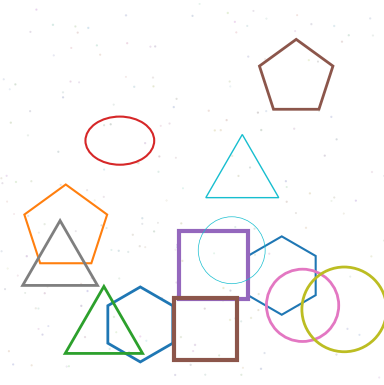[{"shape": "hexagon", "thickness": 1.5, "radius": 0.51, "center": [0.732, 0.284]}, {"shape": "hexagon", "thickness": 2, "radius": 0.49, "center": [0.364, 0.157]}, {"shape": "pentagon", "thickness": 1.5, "radius": 0.57, "center": [0.171, 0.408]}, {"shape": "triangle", "thickness": 2, "radius": 0.58, "center": [0.27, 0.14]}, {"shape": "oval", "thickness": 1.5, "radius": 0.45, "center": [0.311, 0.635]}, {"shape": "square", "thickness": 3, "radius": 0.44, "center": [0.555, 0.312]}, {"shape": "square", "thickness": 3, "radius": 0.4, "center": [0.533, 0.145]}, {"shape": "pentagon", "thickness": 2, "radius": 0.5, "center": [0.769, 0.797]}, {"shape": "circle", "thickness": 2, "radius": 0.47, "center": [0.786, 0.207]}, {"shape": "triangle", "thickness": 2, "radius": 0.56, "center": [0.156, 0.315]}, {"shape": "circle", "thickness": 2, "radius": 0.55, "center": [0.894, 0.196]}, {"shape": "circle", "thickness": 0.5, "radius": 0.43, "center": [0.602, 0.35]}, {"shape": "triangle", "thickness": 1, "radius": 0.55, "center": [0.629, 0.541]}]